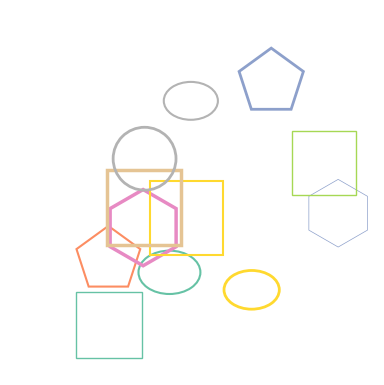[{"shape": "oval", "thickness": 1.5, "radius": 0.4, "center": [0.44, 0.293]}, {"shape": "square", "thickness": 1, "radius": 0.43, "center": [0.284, 0.155]}, {"shape": "pentagon", "thickness": 1.5, "radius": 0.44, "center": [0.281, 0.326]}, {"shape": "pentagon", "thickness": 2, "radius": 0.44, "center": [0.705, 0.787]}, {"shape": "hexagon", "thickness": 0.5, "radius": 0.44, "center": [0.878, 0.446]}, {"shape": "hexagon", "thickness": 2.5, "radius": 0.49, "center": [0.372, 0.409]}, {"shape": "square", "thickness": 1, "radius": 0.42, "center": [0.842, 0.577]}, {"shape": "square", "thickness": 1.5, "radius": 0.48, "center": [0.485, 0.434]}, {"shape": "oval", "thickness": 2, "radius": 0.36, "center": [0.654, 0.247]}, {"shape": "square", "thickness": 2.5, "radius": 0.48, "center": [0.374, 0.461]}, {"shape": "oval", "thickness": 1.5, "radius": 0.35, "center": [0.496, 0.738]}, {"shape": "circle", "thickness": 2, "radius": 0.41, "center": [0.376, 0.588]}]